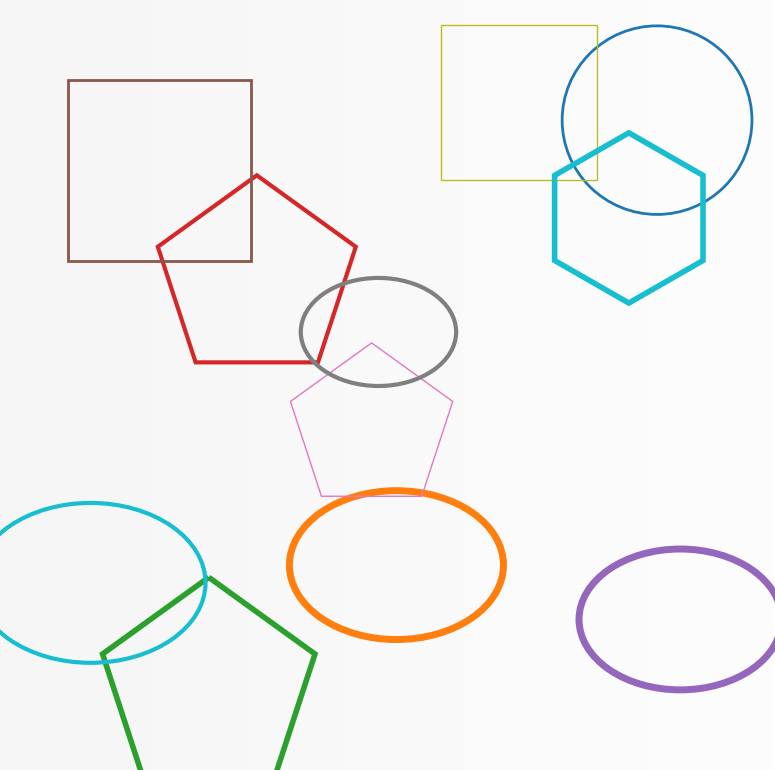[{"shape": "circle", "thickness": 1, "radius": 0.61, "center": [0.848, 0.844]}, {"shape": "oval", "thickness": 2.5, "radius": 0.69, "center": [0.512, 0.266]}, {"shape": "pentagon", "thickness": 2, "radius": 0.72, "center": [0.269, 0.106]}, {"shape": "pentagon", "thickness": 1.5, "radius": 0.67, "center": [0.331, 0.638]}, {"shape": "oval", "thickness": 2.5, "radius": 0.65, "center": [0.878, 0.196]}, {"shape": "square", "thickness": 1, "radius": 0.59, "center": [0.206, 0.779]}, {"shape": "pentagon", "thickness": 0.5, "radius": 0.55, "center": [0.479, 0.445]}, {"shape": "oval", "thickness": 1.5, "radius": 0.5, "center": [0.488, 0.569]}, {"shape": "square", "thickness": 0.5, "radius": 0.5, "center": [0.67, 0.866]}, {"shape": "hexagon", "thickness": 2, "radius": 0.55, "center": [0.811, 0.717]}, {"shape": "oval", "thickness": 1.5, "radius": 0.74, "center": [0.117, 0.243]}]